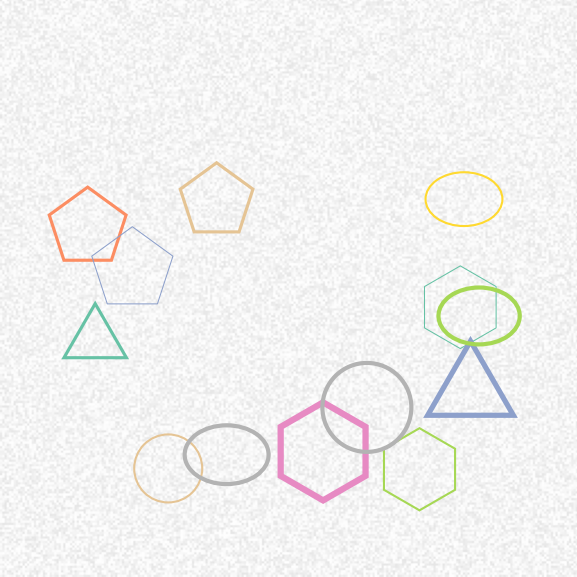[{"shape": "triangle", "thickness": 1.5, "radius": 0.31, "center": [0.165, 0.411]}, {"shape": "hexagon", "thickness": 0.5, "radius": 0.36, "center": [0.797, 0.467]}, {"shape": "pentagon", "thickness": 1.5, "radius": 0.35, "center": [0.152, 0.605]}, {"shape": "triangle", "thickness": 2.5, "radius": 0.43, "center": [0.815, 0.323]}, {"shape": "pentagon", "thickness": 0.5, "radius": 0.37, "center": [0.229, 0.533]}, {"shape": "hexagon", "thickness": 3, "radius": 0.42, "center": [0.56, 0.218]}, {"shape": "hexagon", "thickness": 1, "radius": 0.36, "center": [0.726, 0.187]}, {"shape": "oval", "thickness": 2, "radius": 0.35, "center": [0.83, 0.452]}, {"shape": "oval", "thickness": 1, "radius": 0.33, "center": [0.803, 0.654]}, {"shape": "pentagon", "thickness": 1.5, "radius": 0.33, "center": [0.375, 0.651]}, {"shape": "circle", "thickness": 1, "radius": 0.29, "center": [0.291, 0.188]}, {"shape": "oval", "thickness": 2, "radius": 0.36, "center": [0.392, 0.212]}, {"shape": "circle", "thickness": 2, "radius": 0.39, "center": [0.635, 0.294]}]